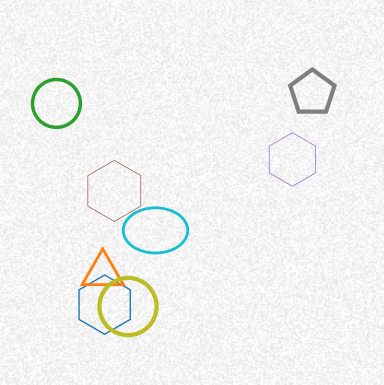[{"shape": "hexagon", "thickness": 1, "radius": 0.38, "center": [0.272, 0.209]}, {"shape": "triangle", "thickness": 2, "radius": 0.31, "center": [0.267, 0.292]}, {"shape": "circle", "thickness": 2.5, "radius": 0.31, "center": [0.147, 0.731]}, {"shape": "hexagon", "thickness": 0.5, "radius": 0.35, "center": [0.759, 0.586]}, {"shape": "hexagon", "thickness": 0.5, "radius": 0.4, "center": [0.297, 0.504]}, {"shape": "pentagon", "thickness": 3, "radius": 0.3, "center": [0.811, 0.759]}, {"shape": "circle", "thickness": 3, "radius": 0.37, "center": [0.333, 0.204]}, {"shape": "oval", "thickness": 2, "radius": 0.42, "center": [0.404, 0.402]}]